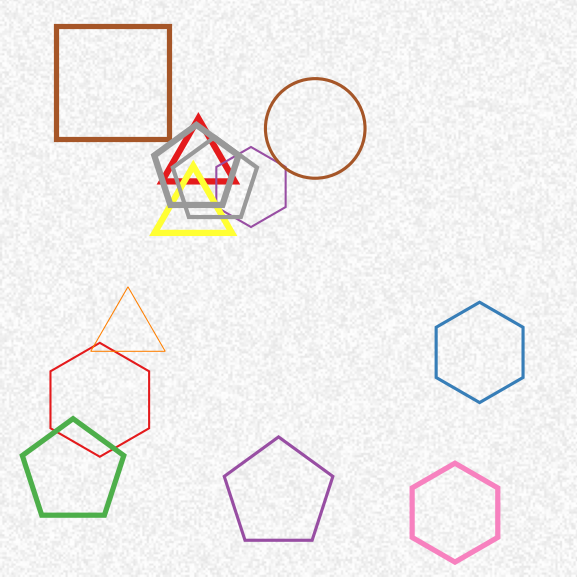[{"shape": "hexagon", "thickness": 1, "radius": 0.49, "center": [0.173, 0.307]}, {"shape": "triangle", "thickness": 3, "radius": 0.36, "center": [0.344, 0.721]}, {"shape": "hexagon", "thickness": 1.5, "radius": 0.43, "center": [0.83, 0.389]}, {"shape": "pentagon", "thickness": 2.5, "radius": 0.46, "center": [0.127, 0.182]}, {"shape": "hexagon", "thickness": 1, "radius": 0.35, "center": [0.435, 0.675]}, {"shape": "pentagon", "thickness": 1.5, "radius": 0.49, "center": [0.482, 0.144]}, {"shape": "triangle", "thickness": 0.5, "radius": 0.37, "center": [0.222, 0.428]}, {"shape": "triangle", "thickness": 3, "radius": 0.39, "center": [0.335, 0.635]}, {"shape": "square", "thickness": 2.5, "radius": 0.49, "center": [0.195, 0.857]}, {"shape": "circle", "thickness": 1.5, "radius": 0.43, "center": [0.546, 0.777]}, {"shape": "hexagon", "thickness": 2.5, "radius": 0.43, "center": [0.788, 0.111]}, {"shape": "pentagon", "thickness": 3, "radius": 0.38, "center": [0.34, 0.706]}, {"shape": "pentagon", "thickness": 2, "radius": 0.38, "center": [0.372, 0.685]}]